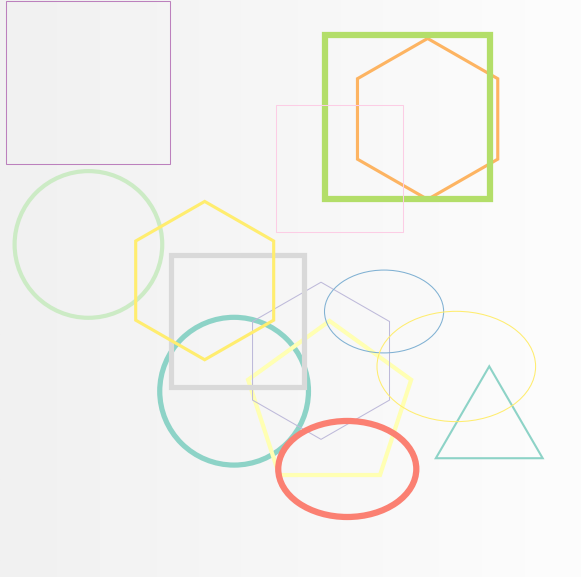[{"shape": "circle", "thickness": 2.5, "radius": 0.64, "center": [0.403, 0.322]}, {"shape": "triangle", "thickness": 1, "radius": 0.53, "center": [0.842, 0.259]}, {"shape": "pentagon", "thickness": 2, "radius": 0.74, "center": [0.567, 0.296]}, {"shape": "hexagon", "thickness": 0.5, "radius": 0.68, "center": [0.552, 0.374]}, {"shape": "oval", "thickness": 3, "radius": 0.59, "center": [0.597, 0.187]}, {"shape": "oval", "thickness": 0.5, "radius": 0.51, "center": [0.661, 0.46]}, {"shape": "hexagon", "thickness": 1.5, "radius": 0.7, "center": [0.736, 0.793]}, {"shape": "square", "thickness": 3, "radius": 0.71, "center": [0.7, 0.797]}, {"shape": "square", "thickness": 0.5, "radius": 0.55, "center": [0.584, 0.707]}, {"shape": "square", "thickness": 2.5, "radius": 0.57, "center": [0.408, 0.443]}, {"shape": "square", "thickness": 0.5, "radius": 0.71, "center": [0.152, 0.857]}, {"shape": "circle", "thickness": 2, "radius": 0.64, "center": [0.152, 0.576]}, {"shape": "hexagon", "thickness": 1.5, "radius": 0.69, "center": [0.352, 0.513]}, {"shape": "oval", "thickness": 0.5, "radius": 0.68, "center": [0.785, 0.365]}]